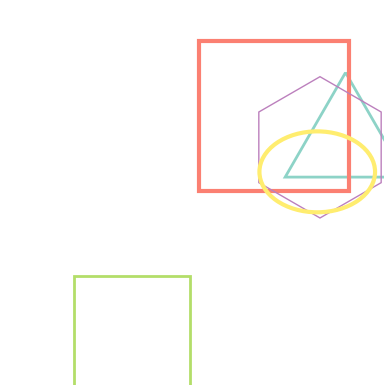[{"shape": "triangle", "thickness": 2, "radius": 0.91, "center": [0.898, 0.631]}, {"shape": "square", "thickness": 3, "radius": 0.98, "center": [0.712, 0.699]}, {"shape": "square", "thickness": 2, "radius": 0.75, "center": [0.343, 0.132]}, {"shape": "hexagon", "thickness": 1, "radius": 0.92, "center": [0.831, 0.617]}, {"shape": "oval", "thickness": 3, "radius": 0.75, "center": [0.824, 0.554]}]